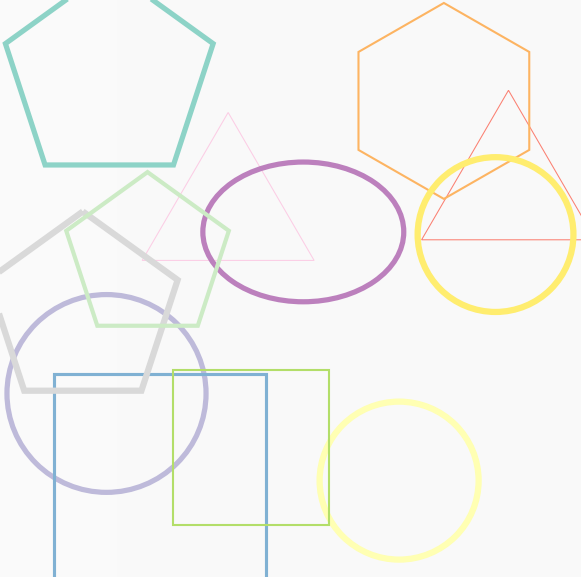[{"shape": "pentagon", "thickness": 2.5, "radius": 0.94, "center": [0.188, 0.865]}, {"shape": "circle", "thickness": 3, "radius": 0.68, "center": [0.687, 0.167]}, {"shape": "circle", "thickness": 2.5, "radius": 0.86, "center": [0.183, 0.318]}, {"shape": "triangle", "thickness": 0.5, "radius": 0.86, "center": [0.875, 0.67]}, {"shape": "square", "thickness": 1.5, "radius": 0.91, "center": [0.275, 0.169]}, {"shape": "hexagon", "thickness": 1, "radius": 0.85, "center": [0.764, 0.824]}, {"shape": "square", "thickness": 1, "radius": 0.67, "center": [0.432, 0.224]}, {"shape": "triangle", "thickness": 0.5, "radius": 0.85, "center": [0.393, 0.634]}, {"shape": "pentagon", "thickness": 3, "radius": 0.86, "center": [0.142, 0.461]}, {"shape": "oval", "thickness": 2.5, "radius": 0.86, "center": [0.522, 0.598]}, {"shape": "pentagon", "thickness": 2, "radius": 0.74, "center": [0.254, 0.554]}, {"shape": "circle", "thickness": 3, "radius": 0.67, "center": [0.853, 0.593]}]